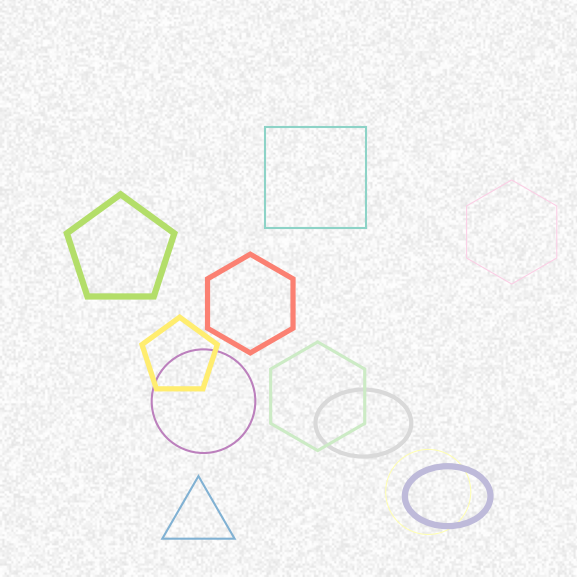[{"shape": "square", "thickness": 1, "radius": 0.44, "center": [0.546, 0.691]}, {"shape": "circle", "thickness": 0.5, "radius": 0.37, "center": [0.742, 0.147]}, {"shape": "oval", "thickness": 3, "radius": 0.37, "center": [0.775, 0.14]}, {"shape": "hexagon", "thickness": 2.5, "radius": 0.43, "center": [0.433, 0.474]}, {"shape": "triangle", "thickness": 1, "radius": 0.36, "center": [0.344, 0.102]}, {"shape": "pentagon", "thickness": 3, "radius": 0.49, "center": [0.209, 0.565]}, {"shape": "hexagon", "thickness": 0.5, "radius": 0.45, "center": [0.886, 0.597]}, {"shape": "oval", "thickness": 2, "radius": 0.41, "center": [0.629, 0.267]}, {"shape": "circle", "thickness": 1, "radius": 0.45, "center": [0.352, 0.304]}, {"shape": "hexagon", "thickness": 1.5, "radius": 0.47, "center": [0.55, 0.313]}, {"shape": "pentagon", "thickness": 2.5, "radius": 0.34, "center": [0.311, 0.381]}]